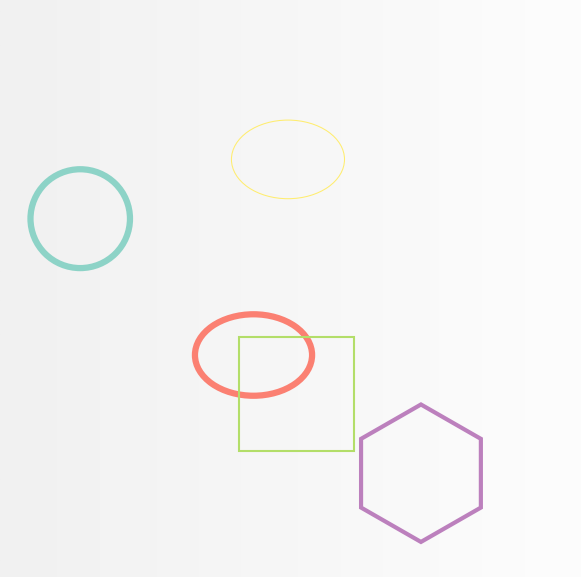[{"shape": "circle", "thickness": 3, "radius": 0.43, "center": [0.138, 0.62]}, {"shape": "oval", "thickness": 3, "radius": 0.5, "center": [0.436, 0.384]}, {"shape": "square", "thickness": 1, "radius": 0.49, "center": [0.511, 0.317]}, {"shape": "hexagon", "thickness": 2, "radius": 0.6, "center": [0.724, 0.18]}, {"shape": "oval", "thickness": 0.5, "radius": 0.49, "center": [0.495, 0.723]}]